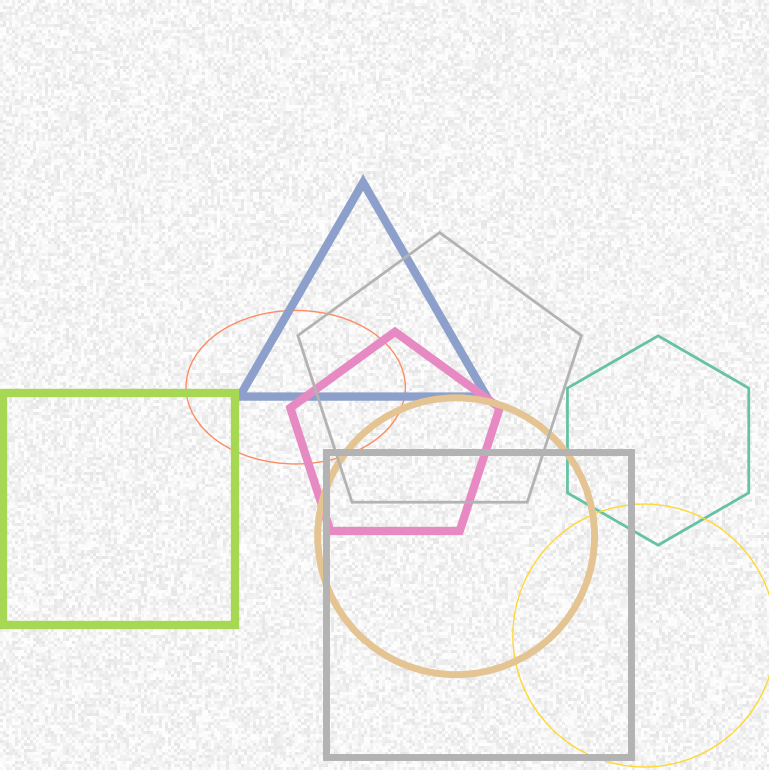[{"shape": "hexagon", "thickness": 1, "radius": 0.68, "center": [0.855, 0.428]}, {"shape": "oval", "thickness": 0.5, "radius": 0.71, "center": [0.384, 0.497]}, {"shape": "triangle", "thickness": 3, "radius": 0.93, "center": [0.472, 0.578]}, {"shape": "pentagon", "thickness": 3, "radius": 0.71, "center": [0.513, 0.426]}, {"shape": "square", "thickness": 3, "radius": 0.75, "center": [0.155, 0.339]}, {"shape": "circle", "thickness": 0.5, "radius": 0.85, "center": [0.837, 0.175]}, {"shape": "circle", "thickness": 2.5, "radius": 0.9, "center": [0.592, 0.304]}, {"shape": "square", "thickness": 2.5, "radius": 0.99, "center": [0.622, 0.215]}, {"shape": "pentagon", "thickness": 1, "radius": 0.97, "center": [0.571, 0.504]}]